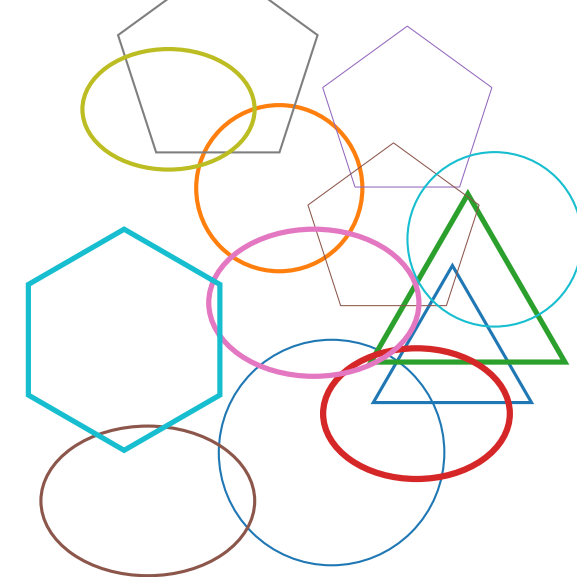[{"shape": "triangle", "thickness": 1.5, "radius": 0.79, "center": [0.783, 0.381]}, {"shape": "circle", "thickness": 1, "radius": 0.98, "center": [0.574, 0.216]}, {"shape": "circle", "thickness": 2, "radius": 0.72, "center": [0.484, 0.673]}, {"shape": "triangle", "thickness": 2.5, "radius": 0.97, "center": [0.81, 0.469]}, {"shape": "oval", "thickness": 3, "radius": 0.81, "center": [0.721, 0.283]}, {"shape": "pentagon", "thickness": 0.5, "radius": 0.77, "center": [0.705, 0.8]}, {"shape": "oval", "thickness": 1.5, "radius": 0.93, "center": [0.256, 0.132]}, {"shape": "pentagon", "thickness": 0.5, "radius": 0.78, "center": [0.681, 0.596]}, {"shape": "oval", "thickness": 2.5, "radius": 0.91, "center": [0.543, 0.475]}, {"shape": "pentagon", "thickness": 1, "radius": 0.91, "center": [0.377, 0.882]}, {"shape": "oval", "thickness": 2, "radius": 0.75, "center": [0.292, 0.81]}, {"shape": "hexagon", "thickness": 2.5, "radius": 0.96, "center": [0.215, 0.411]}, {"shape": "circle", "thickness": 1, "radius": 0.76, "center": [0.857, 0.585]}]